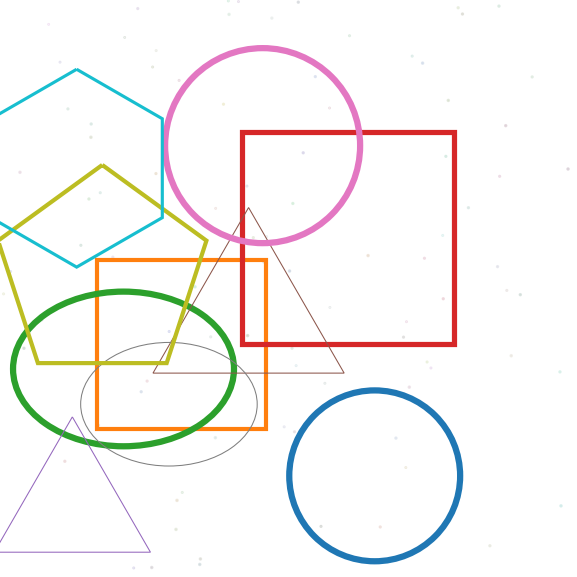[{"shape": "circle", "thickness": 3, "radius": 0.74, "center": [0.649, 0.175]}, {"shape": "square", "thickness": 2, "radius": 0.73, "center": [0.314, 0.403]}, {"shape": "oval", "thickness": 3, "radius": 0.96, "center": [0.214, 0.36]}, {"shape": "square", "thickness": 2.5, "radius": 0.92, "center": [0.602, 0.587]}, {"shape": "triangle", "thickness": 0.5, "radius": 0.78, "center": [0.125, 0.121]}, {"shape": "triangle", "thickness": 0.5, "radius": 0.96, "center": [0.43, 0.449]}, {"shape": "circle", "thickness": 3, "radius": 0.84, "center": [0.455, 0.747]}, {"shape": "oval", "thickness": 0.5, "radius": 0.76, "center": [0.293, 0.299]}, {"shape": "pentagon", "thickness": 2, "radius": 0.95, "center": [0.177, 0.524]}, {"shape": "hexagon", "thickness": 1.5, "radius": 0.86, "center": [0.133, 0.708]}]